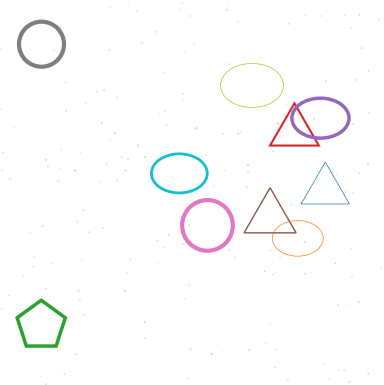[{"shape": "triangle", "thickness": 0.5, "radius": 0.36, "center": [0.845, 0.506]}, {"shape": "oval", "thickness": 0.5, "radius": 0.33, "center": [0.773, 0.381]}, {"shape": "pentagon", "thickness": 2.5, "radius": 0.33, "center": [0.107, 0.154]}, {"shape": "triangle", "thickness": 1.5, "radius": 0.37, "center": [0.765, 0.659]}, {"shape": "oval", "thickness": 2.5, "radius": 0.37, "center": [0.832, 0.693]}, {"shape": "triangle", "thickness": 1, "radius": 0.39, "center": [0.702, 0.434]}, {"shape": "circle", "thickness": 3, "radius": 0.33, "center": [0.539, 0.415]}, {"shape": "circle", "thickness": 3, "radius": 0.29, "center": [0.108, 0.885]}, {"shape": "oval", "thickness": 0.5, "radius": 0.41, "center": [0.655, 0.778]}, {"shape": "oval", "thickness": 2, "radius": 0.36, "center": [0.466, 0.55]}]